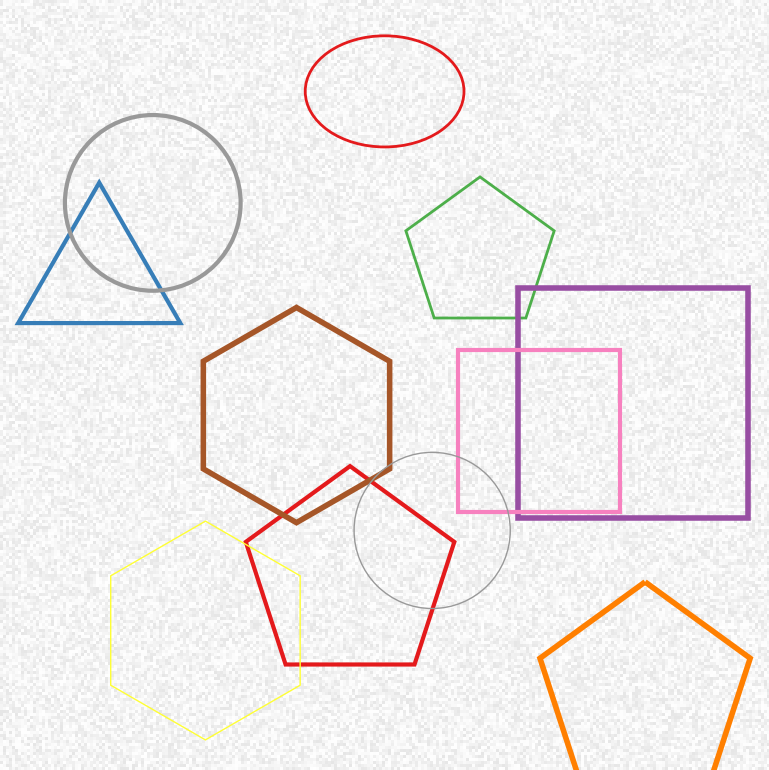[{"shape": "pentagon", "thickness": 1.5, "radius": 0.71, "center": [0.455, 0.252]}, {"shape": "oval", "thickness": 1, "radius": 0.52, "center": [0.499, 0.881]}, {"shape": "triangle", "thickness": 1.5, "radius": 0.61, "center": [0.129, 0.641]}, {"shape": "pentagon", "thickness": 1, "radius": 0.51, "center": [0.623, 0.669]}, {"shape": "square", "thickness": 2, "radius": 0.75, "center": [0.822, 0.477]}, {"shape": "pentagon", "thickness": 2, "radius": 0.72, "center": [0.838, 0.101]}, {"shape": "hexagon", "thickness": 0.5, "radius": 0.71, "center": [0.267, 0.181]}, {"shape": "hexagon", "thickness": 2, "radius": 0.7, "center": [0.385, 0.461]}, {"shape": "square", "thickness": 1.5, "radius": 0.53, "center": [0.7, 0.44]}, {"shape": "circle", "thickness": 1.5, "radius": 0.57, "center": [0.198, 0.737]}, {"shape": "circle", "thickness": 0.5, "radius": 0.51, "center": [0.561, 0.311]}]